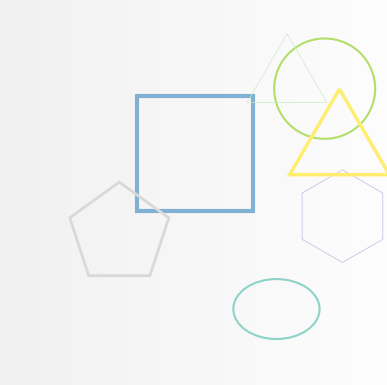[{"shape": "oval", "thickness": 1.5, "radius": 0.56, "center": [0.713, 0.197]}, {"shape": "hexagon", "thickness": 0.5, "radius": 0.6, "center": [0.884, 0.439]}, {"shape": "square", "thickness": 3, "radius": 0.75, "center": [0.503, 0.602]}, {"shape": "circle", "thickness": 1.5, "radius": 0.65, "center": [0.838, 0.77]}, {"shape": "pentagon", "thickness": 2, "radius": 0.67, "center": [0.308, 0.393]}, {"shape": "triangle", "thickness": 0.5, "radius": 0.59, "center": [0.741, 0.793]}, {"shape": "triangle", "thickness": 2.5, "radius": 0.74, "center": [0.876, 0.621]}]